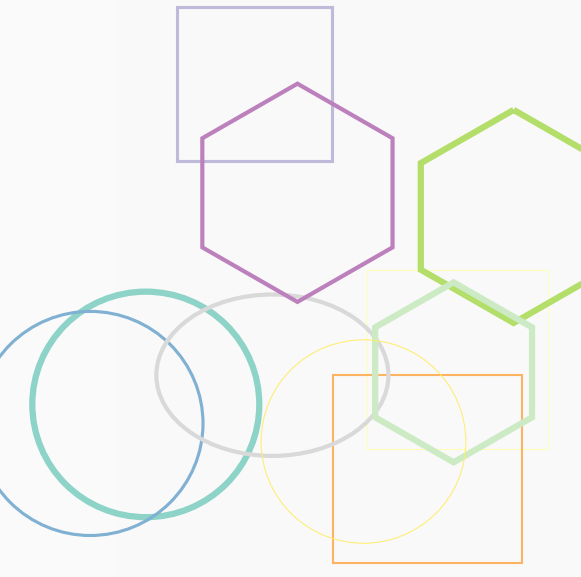[{"shape": "circle", "thickness": 3, "radius": 0.98, "center": [0.251, 0.299]}, {"shape": "square", "thickness": 0.5, "radius": 0.78, "center": [0.788, 0.377]}, {"shape": "square", "thickness": 1.5, "radius": 0.67, "center": [0.437, 0.853]}, {"shape": "circle", "thickness": 1.5, "radius": 0.97, "center": [0.155, 0.266]}, {"shape": "square", "thickness": 1, "radius": 0.81, "center": [0.735, 0.188]}, {"shape": "hexagon", "thickness": 3, "radius": 0.92, "center": [0.884, 0.624]}, {"shape": "oval", "thickness": 2, "radius": 1.0, "center": [0.469, 0.349]}, {"shape": "hexagon", "thickness": 2, "radius": 0.94, "center": [0.512, 0.665]}, {"shape": "hexagon", "thickness": 3, "radius": 0.78, "center": [0.78, 0.354]}, {"shape": "circle", "thickness": 0.5, "radius": 0.88, "center": [0.625, 0.235]}]